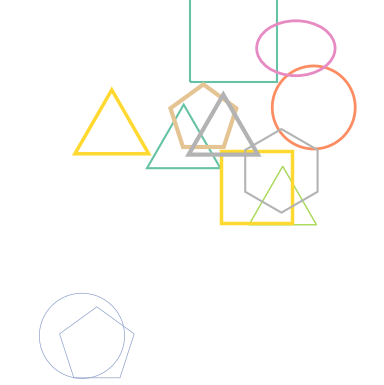[{"shape": "square", "thickness": 1.5, "radius": 0.57, "center": [0.606, 0.899]}, {"shape": "triangle", "thickness": 1.5, "radius": 0.55, "center": [0.477, 0.618]}, {"shape": "circle", "thickness": 2, "radius": 0.54, "center": [0.815, 0.721]}, {"shape": "circle", "thickness": 0.5, "radius": 0.55, "center": [0.213, 0.128]}, {"shape": "pentagon", "thickness": 0.5, "radius": 0.51, "center": [0.252, 0.101]}, {"shape": "oval", "thickness": 2, "radius": 0.51, "center": [0.769, 0.875]}, {"shape": "triangle", "thickness": 1, "radius": 0.51, "center": [0.734, 0.467]}, {"shape": "square", "thickness": 2.5, "radius": 0.46, "center": [0.666, 0.515]}, {"shape": "triangle", "thickness": 2.5, "radius": 0.55, "center": [0.29, 0.656]}, {"shape": "pentagon", "thickness": 3, "radius": 0.45, "center": [0.528, 0.691]}, {"shape": "triangle", "thickness": 3, "radius": 0.52, "center": [0.58, 0.65]}, {"shape": "hexagon", "thickness": 1.5, "radius": 0.54, "center": [0.731, 0.556]}]